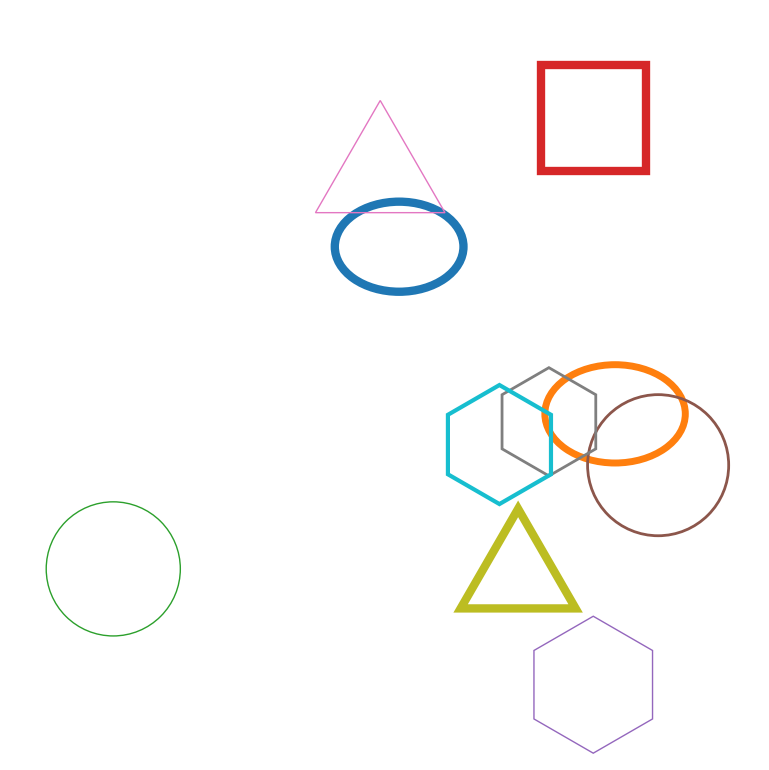[{"shape": "oval", "thickness": 3, "radius": 0.42, "center": [0.518, 0.68]}, {"shape": "oval", "thickness": 2.5, "radius": 0.46, "center": [0.799, 0.463]}, {"shape": "circle", "thickness": 0.5, "radius": 0.44, "center": [0.147, 0.261]}, {"shape": "square", "thickness": 3, "radius": 0.34, "center": [0.771, 0.847]}, {"shape": "hexagon", "thickness": 0.5, "radius": 0.44, "center": [0.77, 0.111]}, {"shape": "circle", "thickness": 1, "radius": 0.46, "center": [0.855, 0.396]}, {"shape": "triangle", "thickness": 0.5, "radius": 0.49, "center": [0.494, 0.772]}, {"shape": "hexagon", "thickness": 1, "radius": 0.35, "center": [0.713, 0.452]}, {"shape": "triangle", "thickness": 3, "radius": 0.43, "center": [0.673, 0.253]}, {"shape": "hexagon", "thickness": 1.5, "radius": 0.39, "center": [0.649, 0.423]}]